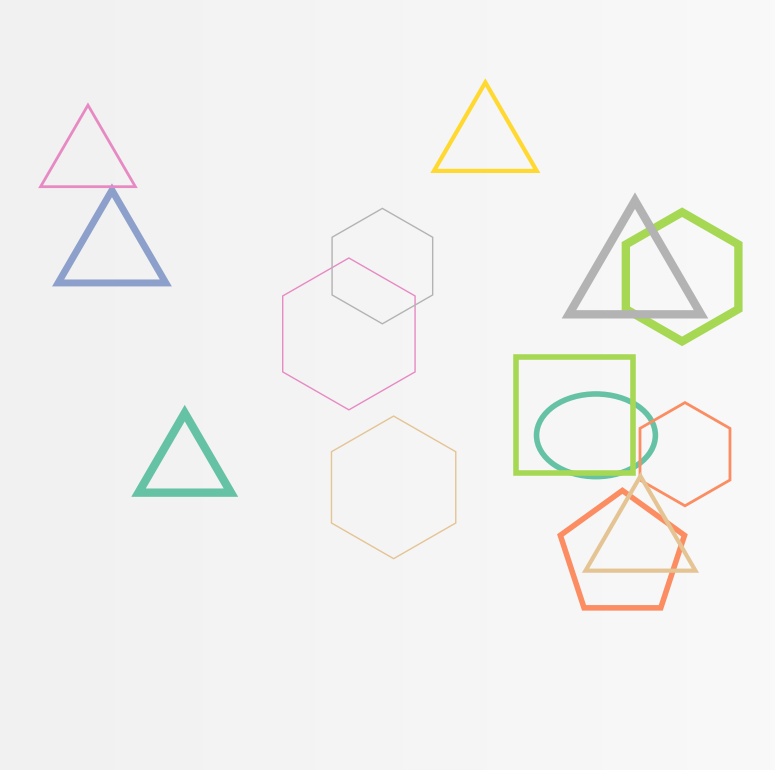[{"shape": "oval", "thickness": 2, "radius": 0.38, "center": [0.769, 0.435]}, {"shape": "triangle", "thickness": 3, "radius": 0.34, "center": [0.238, 0.395]}, {"shape": "hexagon", "thickness": 1, "radius": 0.34, "center": [0.884, 0.41]}, {"shape": "pentagon", "thickness": 2, "radius": 0.42, "center": [0.803, 0.279]}, {"shape": "triangle", "thickness": 2.5, "radius": 0.4, "center": [0.144, 0.673]}, {"shape": "triangle", "thickness": 1, "radius": 0.35, "center": [0.114, 0.793]}, {"shape": "hexagon", "thickness": 0.5, "radius": 0.49, "center": [0.45, 0.566]}, {"shape": "hexagon", "thickness": 3, "radius": 0.42, "center": [0.88, 0.641]}, {"shape": "square", "thickness": 2, "radius": 0.38, "center": [0.741, 0.461]}, {"shape": "triangle", "thickness": 1.5, "radius": 0.38, "center": [0.626, 0.816]}, {"shape": "hexagon", "thickness": 0.5, "radius": 0.46, "center": [0.508, 0.367]}, {"shape": "triangle", "thickness": 1.5, "radius": 0.41, "center": [0.826, 0.3]}, {"shape": "hexagon", "thickness": 0.5, "radius": 0.37, "center": [0.493, 0.654]}, {"shape": "triangle", "thickness": 3, "radius": 0.49, "center": [0.819, 0.641]}]